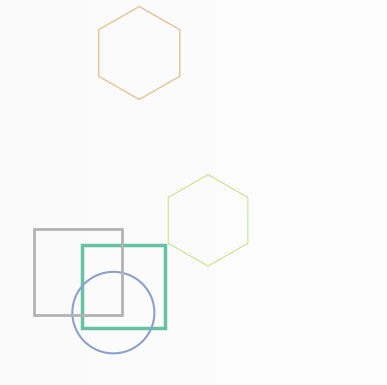[{"shape": "square", "thickness": 2.5, "radius": 0.54, "center": [0.319, 0.255]}, {"shape": "circle", "thickness": 1.5, "radius": 0.53, "center": [0.293, 0.188]}, {"shape": "hexagon", "thickness": 0.5, "radius": 0.59, "center": [0.537, 0.428]}, {"shape": "hexagon", "thickness": 1, "radius": 0.6, "center": [0.359, 0.862]}, {"shape": "square", "thickness": 2, "radius": 0.56, "center": [0.202, 0.294]}]